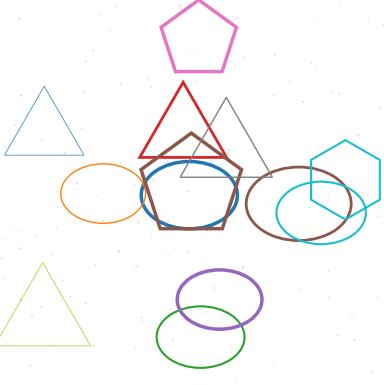[{"shape": "triangle", "thickness": 0.5, "radius": 0.6, "center": [0.115, 0.657]}, {"shape": "oval", "thickness": 2.5, "radius": 0.62, "center": [0.492, 0.493]}, {"shape": "oval", "thickness": 1, "radius": 0.55, "center": [0.268, 0.497]}, {"shape": "oval", "thickness": 1.5, "radius": 0.57, "center": [0.521, 0.124]}, {"shape": "triangle", "thickness": 2, "radius": 0.65, "center": [0.476, 0.656]}, {"shape": "oval", "thickness": 2.5, "radius": 0.55, "center": [0.57, 0.222]}, {"shape": "oval", "thickness": 2, "radius": 0.68, "center": [0.776, 0.471]}, {"shape": "pentagon", "thickness": 2.5, "radius": 0.69, "center": [0.497, 0.517]}, {"shape": "pentagon", "thickness": 2.5, "radius": 0.51, "center": [0.516, 0.897]}, {"shape": "triangle", "thickness": 1, "radius": 0.69, "center": [0.588, 0.609]}, {"shape": "triangle", "thickness": 0.5, "radius": 0.72, "center": [0.111, 0.174]}, {"shape": "hexagon", "thickness": 1.5, "radius": 0.52, "center": [0.897, 0.533]}, {"shape": "oval", "thickness": 1.5, "radius": 0.58, "center": [0.834, 0.447]}]